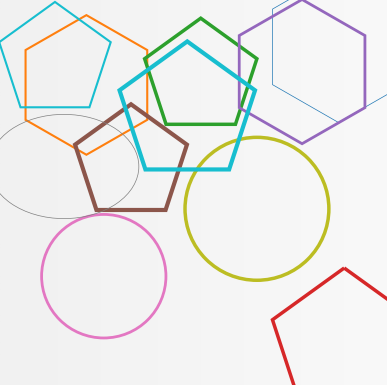[{"shape": "hexagon", "thickness": 0.5, "radius": 0.98, "center": [0.873, 0.878]}, {"shape": "hexagon", "thickness": 1.5, "radius": 0.91, "center": [0.223, 0.779]}, {"shape": "pentagon", "thickness": 2.5, "radius": 0.76, "center": [0.518, 0.8]}, {"shape": "pentagon", "thickness": 2.5, "radius": 0.97, "center": [0.888, 0.109]}, {"shape": "hexagon", "thickness": 2, "radius": 0.94, "center": [0.78, 0.814]}, {"shape": "pentagon", "thickness": 3, "radius": 0.76, "center": [0.338, 0.577]}, {"shape": "circle", "thickness": 2, "radius": 0.8, "center": [0.268, 0.283]}, {"shape": "oval", "thickness": 0.5, "radius": 0.97, "center": [0.165, 0.568]}, {"shape": "circle", "thickness": 2.5, "radius": 0.93, "center": [0.663, 0.458]}, {"shape": "pentagon", "thickness": 3, "radius": 0.92, "center": [0.483, 0.709]}, {"shape": "pentagon", "thickness": 1.5, "radius": 0.76, "center": [0.142, 0.844]}]